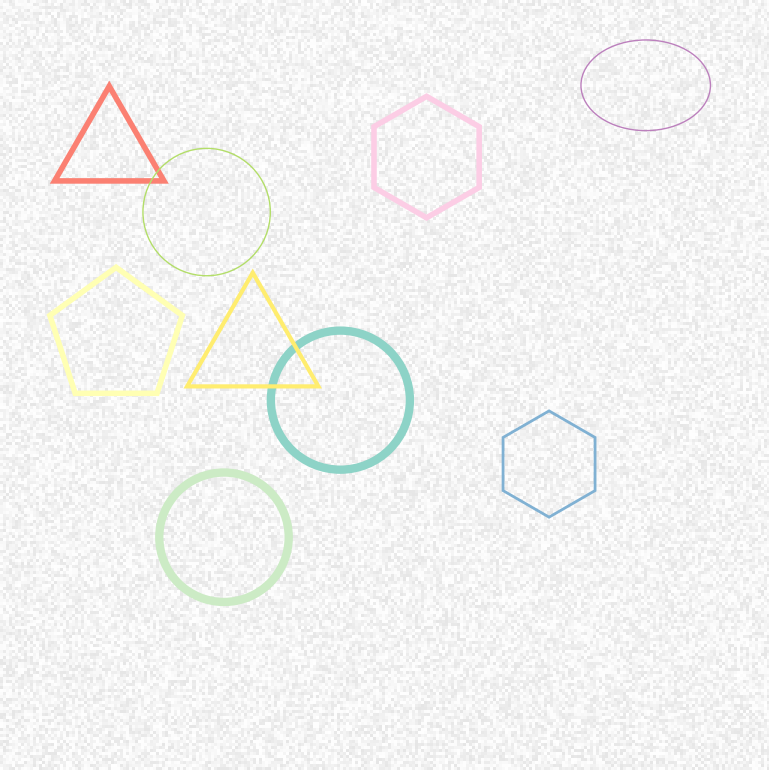[{"shape": "circle", "thickness": 3, "radius": 0.45, "center": [0.442, 0.48]}, {"shape": "pentagon", "thickness": 2, "radius": 0.45, "center": [0.151, 0.562]}, {"shape": "triangle", "thickness": 2, "radius": 0.41, "center": [0.142, 0.806]}, {"shape": "hexagon", "thickness": 1, "radius": 0.34, "center": [0.713, 0.397]}, {"shape": "circle", "thickness": 0.5, "radius": 0.41, "center": [0.268, 0.725]}, {"shape": "hexagon", "thickness": 2, "radius": 0.39, "center": [0.554, 0.796]}, {"shape": "oval", "thickness": 0.5, "radius": 0.42, "center": [0.839, 0.889]}, {"shape": "circle", "thickness": 3, "radius": 0.42, "center": [0.291, 0.302]}, {"shape": "triangle", "thickness": 1.5, "radius": 0.49, "center": [0.328, 0.547]}]